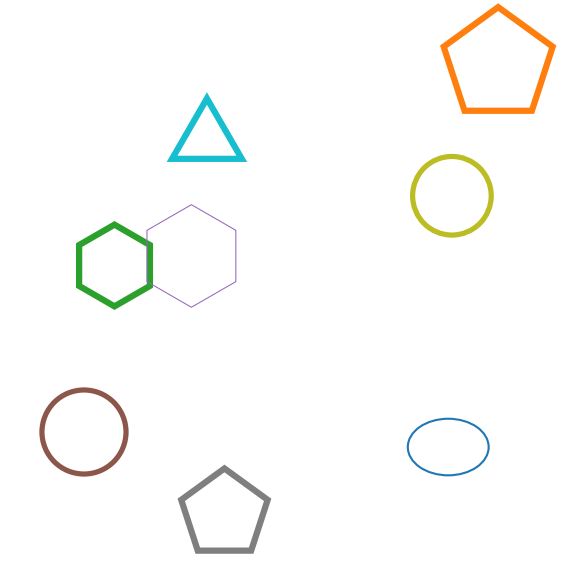[{"shape": "oval", "thickness": 1, "radius": 0.35, "center": [0.776, 0.225]}, {"shape": "pentagon", "thickness": 3, "radius": 0.5, "center": [0.863, 0.888]}, {"shape": "hexagon", "thickness": 3, "radius": 0.35, "center": [0.198, 0.539]}, {"shape": "hexagon", "thickness": 0.5, "radius": 0.44, "center": [0.331, 0.556]}, {"shape": "circle", "thickness": 2.5, "radius": 0.36, "center": [0.145, 0.251]}, {"shape": "pentagon", "thickness": 3, "radius": 0.39, "center": [0.389, 0.109]}, {"shape": "circle", "thickness": 2.5, "radius": 0.34, "center": [0.783, 0.66]}, {"shape": "triangle", "thickness": 3, "radius": 0.35, "center": [0.358, 0.759]}]